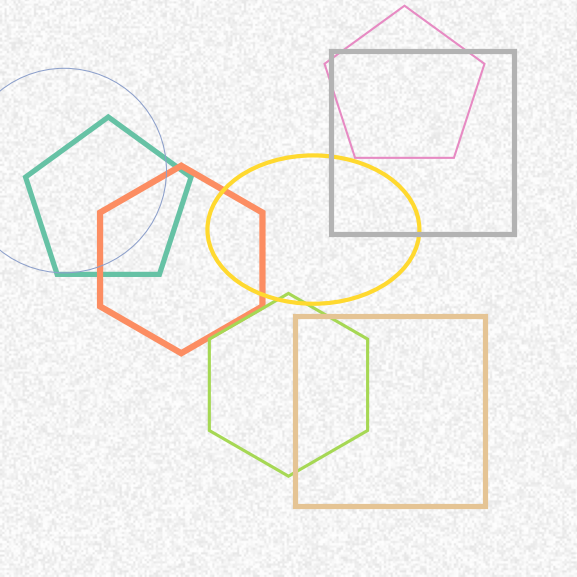[{"shape": "pentagon", "thickness": 2.5, "radius": 0.75, "center": [0.188, 0.646]}, {"shape": "hexagon", "thickness": 3, "radius": 0.81, "center": [0.314, 0.55]}, {"shape": "circle", "thickness": 0.5, "radius": 0.89, "center": [0.111, 0.704]}, {"shape": "pentagon", "thickness": 1, "radius": 0.73, "center": [0.7, 0.844]}, {"shape": "hexagon", "thickness": 1.5, "radius": 0.79, "center": [0.5, 0.333]}, {"shape": "oval", "thickness": 2, "radius": 0.92, "center": [0.543, 0.602]}, {"shape": "square", "thickness": 2.5, "radius": 0.82, "center": [0.675, 0.287]}, {"shape": "square", "thickness": 2.5, "radius": 0.79, "center": [0.732, 0.753]}]